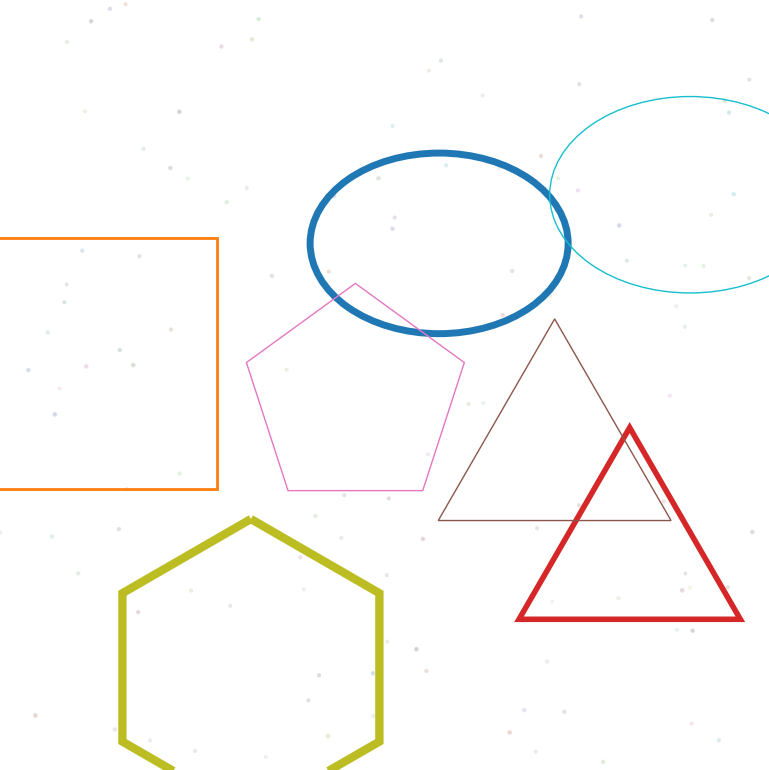[{"shape": "oval", "thickness": 2.5, "radius": 0.84, "center": [0.57, 0.684]}, {"shape": "square", "thickness": 1, "radius": 0.82, "center": [0.118, 0.528]}, {"shape": "triangle", "thickness": 2, "radius": 0.83, "center": [0.818, 0.279]}, {"shape": "triangle", "thickness": 0.5, "radius": 0.87, "center": [0.72, 0.411]}, {"shape": "pentagon", "thickness": 0.5, "radius": 0.74, "center": [0.462, 0.483]}, {"shape": "hexagon", "thickness": 3, "radius": 0.96, "center": [0.326, 0.133]}, {"shape": "oval", "thickness": 0.5, "radius": 0.91, "center": [0.896, 0.747]}]